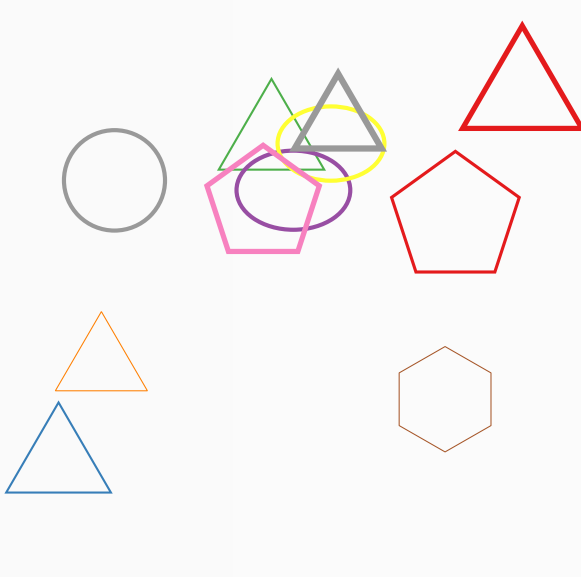[{"shape": "triangle", "thickness": 2.5, "radius": 0.59, "center": [0.898, 0.836]}, {"shape": "pentagon", "thickness": 1.5, "radius": 0.58, "center": [0.783, 0.622]}, {"shape": "triangle", "thickness": 1, "radius": 0.52, "center": [0.101, 0.198]}, {"shape": "triangle", "thickness": 1, "radius": 0.52, "center": [0.467, 0.758]}, {"shape": "oval", "thickness": 2, "radius": 0.49, "center": [0.505, 0.67]}, {"shape": "triangle", "thickness": 0.5, "radius": 0.46, "center": [0.174, 0.368]}, {"shape": "oval", "thickness": 2, "radius": 0.46, "center": [0.569, 0.751]}, {"shape": "hexagon", "thickness": 0.5, "radius": 0.46, "center": [0.766, 0.308]}, {"shape": "pentagon", "thickness": 2.5, "radius": 0.51, "center": [0.453, 0.646]}, {"shape": "triangle", "thickness": 3, "radius": 0.43, "center": [0.582, 0.785]}, {"shape": "circle", "thickness": 2, "radius": 0.43, "center": [0.197, 0.687]}]